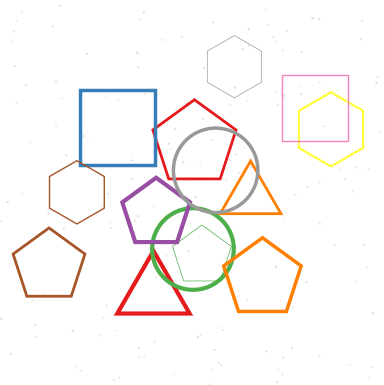[{"shape": "pentagon", "thickness": 2, "radius": 0.57, "center": [0.505, 0.627]}, {"shape": "triangle", "thickness": 3, "radius": 0.54, "center": [0.399, 0.24]}, {"shape": "square", "thickness": 2.5, "radius": 0.48, "center": [0.305, 0.669]}, {"shape": "pentagon", "thickness": 0.5, "radius": 0.4, "center": [0.524, 0.335]}, {"shape": "circle", "thickness": 3, "radius": 0.53, "center": [0.501, 0.353]}, {"shape": "pentagon", "thickness": 3, "radius": 0.46, "center": [0.406, 0.446]}, {"shape": "triangle", "thickness": 2, "radius": 0.46, "center": [0.651, 0.491]}, {"shape": "pentagon", "thickness": 2.5, "radius": 0.53, "center": [0.682, 0.277]}, {"shape": "hexagon", "thickness": 1.5, "radius": 0.48, "center": [0.86, 0.664]}, {"shape": "hexagon", "thickness": 1, "radius": 0.41, "center": [0.2, 0.5]}, {"shape": "pentagon", "thickness": 2, "radius": 0.49, "center": [0.127, 0.31]}, {"shape": "square", "thickness": 1, "radius": 0.43, "center": [0.817, 0.72]}, {"shape": "circle", "thickness": 2.5, "radius": 0.55, "center": [0.56, 0.558]}, {"shape": "hexagon", "thickness": 0.5, "radius": 0.4, "center": [0.609, 0.827]}]